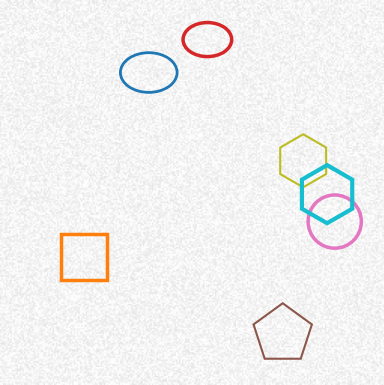[{"shape": "oval", "thickness": 2, "radius": 0.37, "center": [0.386, 0.812]}, {"shape": "square", "thickness": 2.5, "radius": 0.3, "center": [0.217, 0.333]}, {"shape": "oval", "thickness": 2.5, "radius": 0.32, "center": [0.539, 0.897]}, {"shape": "pentagon", "thickness": 1.5, "radius": 0.4, "center": [0.734, 0.133]}, {"shape": "circle", "thickness": 2.5, "radius": 0.35, "center": [0.869, 0.424]}, {"shape": "hexagon", "thickness": 1.5, "radius": 0.34, "center": [0.787, 0.582]}, {"shape": "hexagon", "thickness": 3, "radius": 0.38, "center": [0.85, 0.496]}]